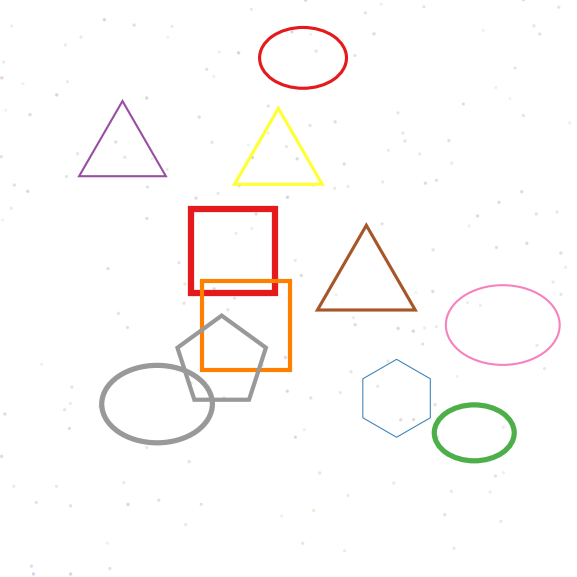[{"shape": "oval", "thickness": 1.5, "radius": 0.38, "center": [0.525, 0.899]}, {"shape": "square", "thickness": 3, "radius": 0.36, "center": [0.403, 0.565]}, {"shape": "hexagon", "thickness": 0.5, "radius": 0.34, "center": [0.687, 0.309]}, {"shape": "oval", "thickness": 2.5, "radius": 0.35, "center": [0.821, 0.25]}, {"shape": "triangle", "thickness": 1, "radius": 0.43, "center": [0.212, 0.737]}, {"shape": "square", "thickness": 2, "radius": 0.38, "center": [0.426, 0.435]}, {"shape": "triangle", "thickness": 1.5, "radius": 0.44, "center": [0.482, 0.724]}, {"shape": "triangle", "thickness": 1.5, "radius": 0.49, "center": [0.634, 0.511]}, {"shape": "oval", "thickness": 1, "radius": 0.49, "center": [0.871, 0.436]}, {"shape": "pentagon", "thickness": 2, "radius": 0.4, "center": [0.384, 0.372]}, {"shape": "oval", "thickness": 2.5, "radius": 0.48, "center": [0.272, 0.299]}]